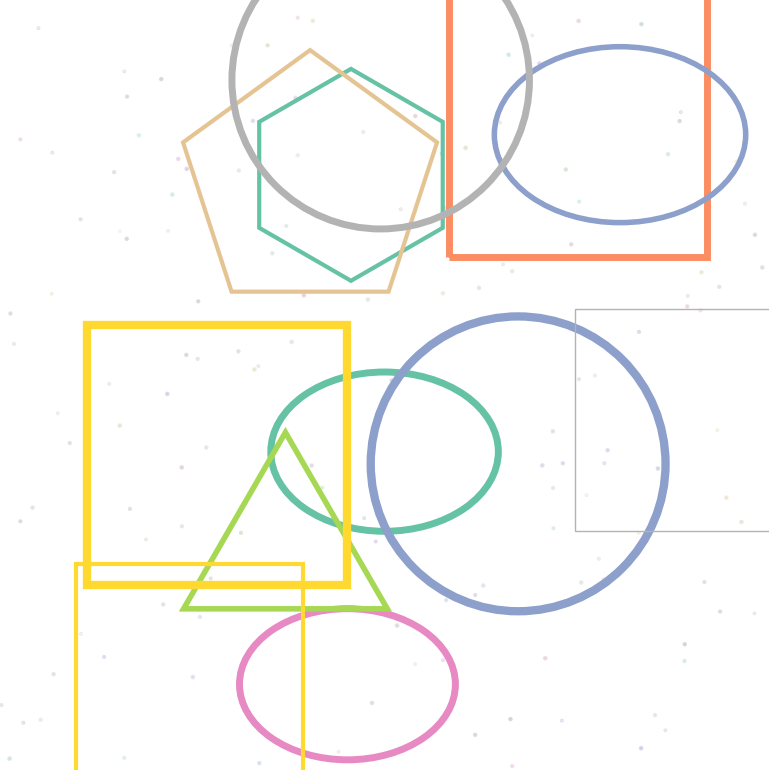[{"shape": "oval", "thickness": 2.5, "radius": 0.74, "center": [0.499, 0.413]}, {"shape": "hexagon", "thickness": 1.5, "radius": 0.69, "center": [0.456, 0.773]}, {"shape": "square", "thickness": 2.5, "radius": 0.84, "center": [0.751, 0.835]}, {"shape": "circle", "thickness": 3, "radius": 0.96, "center": [0.673, 0.398]}, {"shape": "oval", "thickness": 2, "radius": 0.82, "center": [0.805, 0.825]}, {"shape": "oval", "thickness": 2.5, "radius": 0.7, "center": [0.451, 0.111]}, {"shape": "triangle", "thickness": 2, "radius": 0.76, "center": [0.371, 0.286]}, {"shape": "square", "thickness": 1.5, "radius": 0.74, "center": [0.246, 0.121]}, {"shape": "square", "thickness": 3, "radius": 0.84, "center": [0.282, 0.41]}, {"shape": "pentagon", "thickness": 1.5, "radius": 0.87, "center": [0.403, 0.762]}, {"shape": "square", "thickness": 0.5, "radius": 0.72, "center": [0.891, 0.455]}, {"shape": "circle", "thickness": 2.5, "radius": 0.97, "center": [0.494, 0.896]}]